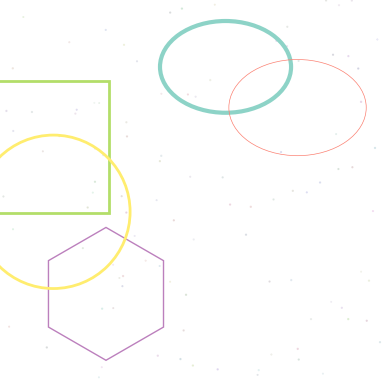[{"shape": "oval", "thickness": 3, "radius": 0.85, "center": [0.586, 0.826]}, {"shape": "oval", "thickness": 0.5, "radius": 0.89, "center": [0.773, 0.721]}, {"shape": "square", "thickness": 2, "radius": 0.85, "center": [0.112, 0.618]}, {"shape": "hexagon", "thickness": 1, "radius": 0.86, "center": [0.275, 0.237]}, {"shape": "circle", "thickness": 2, "radius": 1.0, "center": [0.139, 0.45]}]